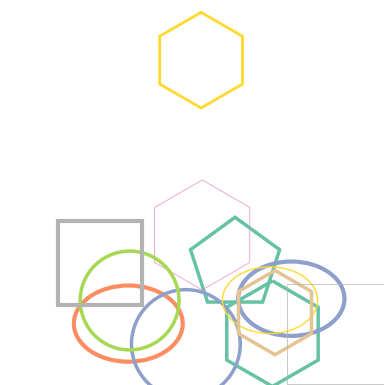[{"shape": "hexagon", "thickness": 2.5, "radius": 0.69, "center": [0.708, 0.133]}, {"shape": "pentagon", "thickness": 2.5, "radius": 0.61, "center": [0.611, 0.314]}, {"shape": "oval", "thickness": 3, "radius": 0.71, "center": [0.333, 0.159]}, {"shape": "oval", "thickness": 3, "radius": 0.69, "center": [0.757, 0.224]}, {"shape": "circle", "thickness": 2.5, "radius": 0.71, "center": [0.483, 0.106]}, {"shape": "hexagon", "thickness": 0.5, "radius": 0.71, "center": [0.525, 0.39]}, {"shape": "circle", "thickness": 2.5, "radius": 0.64, "center": [0.337, 0.219]}, {"shape": "oval", "thickness": 1, "radius": 0.62, "center": [0.701, 0.22]}, {"shape": "hexagon", "thickness": 2, "radius": 0.62, "center": [0.522, 0.844]}, {"shape": "hexagon", "thickness": 2.5, "radius": 0.55, "center": [0.714, 0.188]}, {"shape": "square", "thickness": 3, "radius": 0.55, "center": [0.26, 0.317]}, {"shape": "square", "thickness": 0.5, "radius": 0.65, "center": [0.877, 0.133]}]